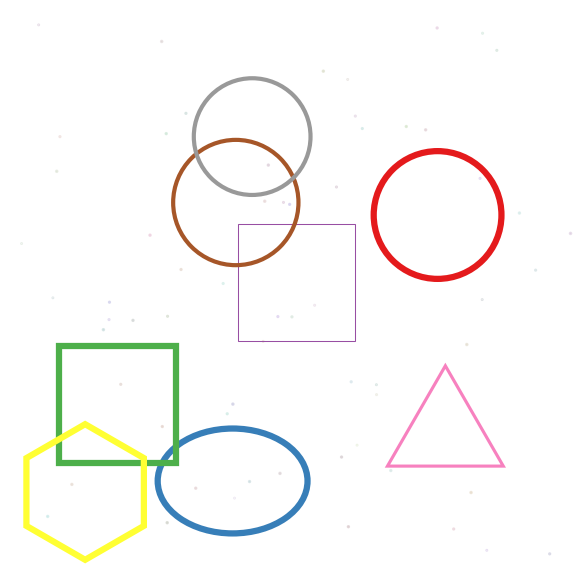[{"shape": "circle", "thickness": 3, "radius": 0.55, "center": [0.758, 0.627]}, {"shape": "oval", "thickness": 3, "radius": 0.65, "center": [0.403, 0.166]}, {"shape": "square", "thickness": 3, "radius": 0.51, "center": [0.203, 0.298]}, {"shape": "square", "thickness": 0.5, "radius": 0.51, "center": [0.513, 0.51]}, {"shape": "hexagon", "thickness": 3, "radius": 0.59, "center": [0.147, 0.147]}, {"shape": "circle", "thickness": 2, "radius": 0.54, "center": [0.408, 0.648]}, {"shape": "triangle", "thickness": 1.5, "radius": 0.58, "center": [0.771, 0.25]}, {"shape": "circle", "thickness": 2, "radius": 0.51, "center": [0.437, 0.763]}]